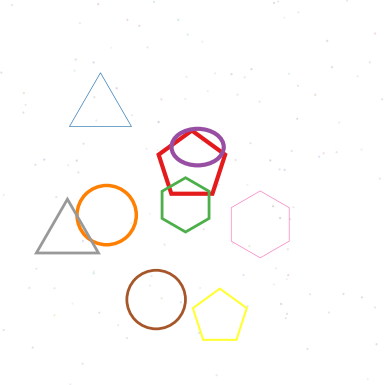[{"shape": "pentagon", "thickness": 3, "radius": 0.45, "center": [0.498, 0.57]}, {"shape": "triangle", "thickness": 0.5, "radius": 0.47, "center": [0.261, 0.718]}, {"shape": "hexagon", "thickness": 2, "radius": 0.35, "center": [0.482, 0.468]}, {"shape": "oval", "thickness": 3, "radius": 0.34, "center": [0.513, 0.618]}, {"shape": "circle", "thickness": 2.5, "radius": 0.38, "center": [0.277, 0.441]}, {"shape": "pentagon", "thickness": 1.5, "radius": 0.37, "center": [0.571, 0.177]}, {"shape": "circle", "thickness": 2, "radius": 0.38, "center": [0.406, 0.222]}, {"shape": "hexagon", "thickness": 0.5, "radius": 0.43, "center": [0.676, 0.417]}, {"shape": "triangle", "thickness": 2, "radius": 0.47, "center": [0.175, 0.389]}]